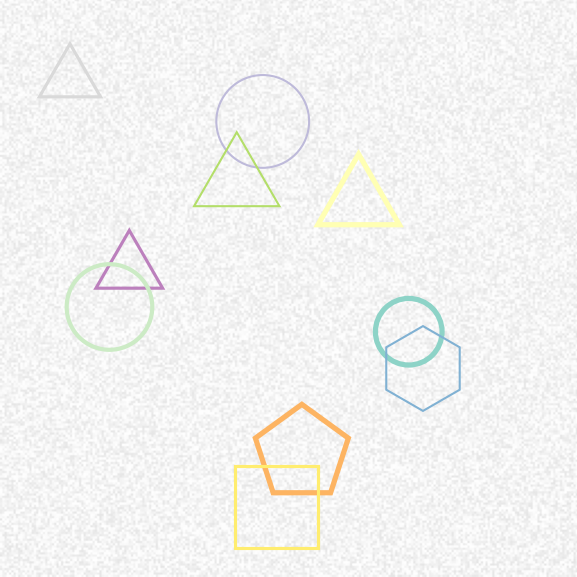[{"shape": "circle", "thickness": 2.5, "radius": 0.29, "center": [0.708, 0.425]}, {"shape": "triangle", "thickness": 2.5, "radius": 0.41, "center": [0.621, 0.651]}, {"shape": "circle", "thickness": 1, "radius": 0.4, "center": [0.455, 0.789]}, {"shape": "hexagon", "thickness": 1, "radius": 0.37, "center": [0.732, 0.361]}, {"shape": "pentagon", "thickness": 2.5, "radius": 0.42, "center": [0.523, 0.214]}, {"shape": "triangle", "thickness": 1, "radius": 0.43, "center": [0.41, 0.685]}, {"shape": "triangle", "thickness": 1.5, "radius": 0.31, "center": [0.121, 0.862]}, {"shape": "triangle", "thickness": 1.5, "radius": 0.33, "center": [0.224, 0.533]}, {"shape": "circle", "thickness": 2, "radius": 0.37, "center": [0.19, 0.468]}, {"shape": "square", "thickness": 1.5, "radius": 0.36, "center": [0.479, 0.121]}]